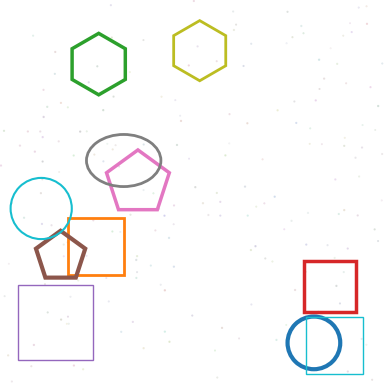[{"shape": "circle", "thickness": 3, "radius": 0.34, "center": [0.815, 0.109]}, {"shape": "square", "thickness": 2, "radius": 0.37, "center": [0.249, 0.36]}, {"shape": "hexagon", "thickness": 2.5, "radius": 0.4, "center": [0.256, 0.834]}, {"shape": "square", "thickness": 2.5, "radius": 0.33, "center": [0.857, 0.256]}, {"shape": "square", "thickness": 1, "radius": 0.48, "center": [0.144, 0.163]}, {"shape": "pentagon", "thickness": 3, "radius": 0.34, "center": [0.157, 0.333]}, {"shape": "pentagon", "thickness": 2.5, "radius": 0.43, "center": [0.358, 0.525]}, {"shape": "oval", "thickness": 2, "radius": 0.48, "center": [0.321, 0.583]}, {"shape": "hexagon", "thickness": 2, "radius": 0.39, "center": [0.519, 0.868]}, {"shape": "circle", "thickness": 1.5, "radius": 0.4, "center": [0.107, 0.458]}, {"shape": "square", "thickness": 1, "radius": 0.37, "center": [0.869, 0.103]}]